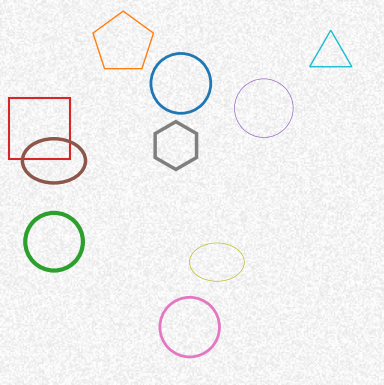[{"shape": "circle", "thickness": 2, "radius": 0.39, "center": [0.47, 0.783]}, {"shape": "pentagon", "thickness": 1, "radius": 0.41, "center": [0.32, 0.888]}, {"shape": "circle", "thickness": 3, "radius": 0.37, "center": [0.14, 0.372]}, {"shape": "square", "thickness": 1.5, "radius": 0.4, "center": [0.103, 0.667]}, {"shape": "circle", "thickness": 0.5, "radius": 0.38, "center": [0.685, 0.719]}, {"shape": "oval", "thickness": 2.5, "radius": 0.41, "center": [0.14, 0.582]}, {"shape": "circle", "thickness": 2, "radius": 0.39, "center": [0.493, 0.15]}, {"shape": "hexagon", "thickness": 2.5, "radius": 0.31, "center": [0.457, 0.622]}, {"shape": "oval", "thickness": 0.5, "radius": 0.36, "center": [0.563, 0.319]}, {"shape": "triangle", "thickness": 1, "radius": 0.32, "center": [0.859, 0.858]}]